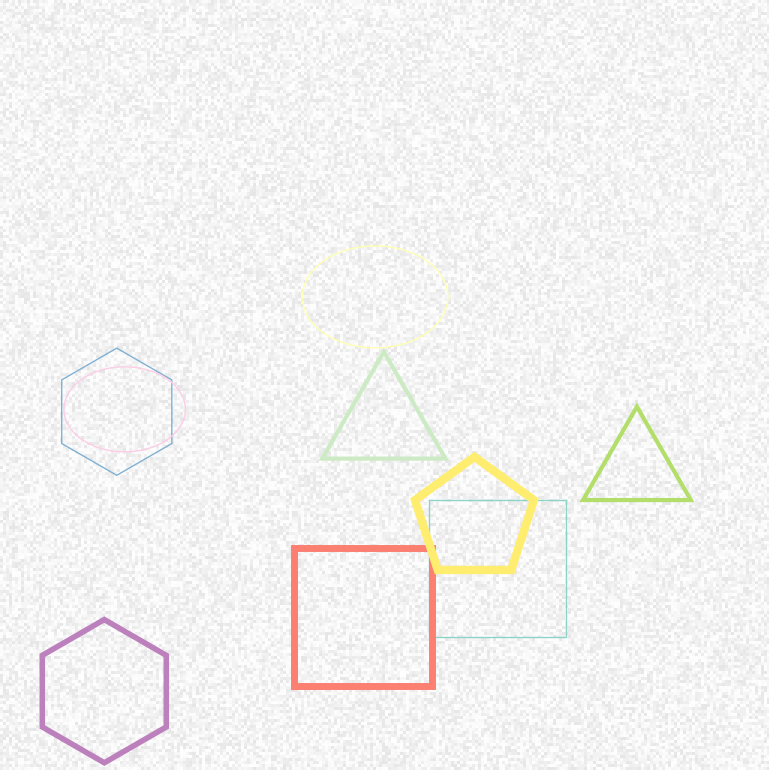[{"shape": "square", "thickness": 0.5, "radius": 0.44, "center": [0.646, 0.262]}, {"shape": "oval", "thickness": 0.5, "radius": 0.47, "center": [0.487, 0.614]}, {"shape": "square", "thickness": 2.5, "radius": 0.45, "center": [0.471, 0.199]}, {"shape": "hexagon", "thickness": 0.5, "radius": 0.41, "center": [0.152, 0.465]}, {"shape": "triangle", "thickness": 1.5, "radius": 0.4, "center": [0.827, 0.391]}, {"shape": "oval", "thickness": 0.5, "radius": 0.39, "center": [0.162, 0.468]}, {"shape": "hexagon", "thickness": 2, "radius": 0.46, "center": [0.135, 0.102]}, {"shape": "triangle", "thickness": 1.5, "radius": 0.46, "center": [0.499, 0.451]}, {"shape": "pentagon", "thickness": 3, "radius": 0.41, "center": [0.616, 0.325]}]